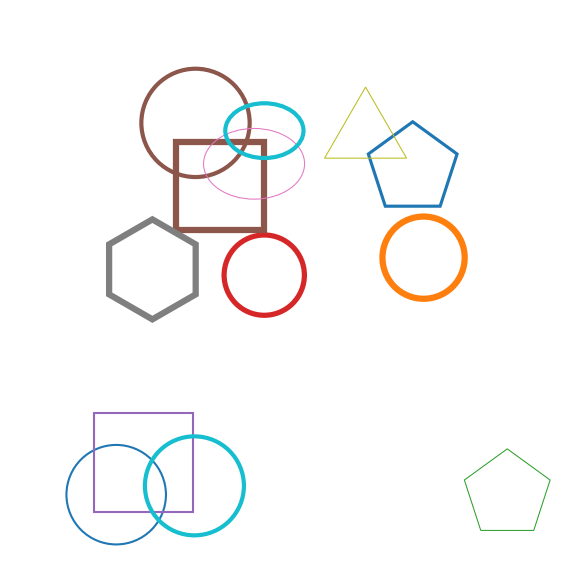[{"shape": "pentagon", "thickness": 1.5, "radius": 0.4, "center": [0.715, 0.707]}, {"shape": "circle", "thickness": 1, "radius": 0.43, "center": [0.201, 0.143]}, {"shape": "circle", "thickness": 3, "radius": 0.36, "center": [0.733, 0.553]}, {"shape": "pentagon", "thickness": 0.5, "radius": 0.39, "center": [0.878, 0.144]}, {"shape": "circle", "thickness": 2.5, "radius": 0.35, "center": [0.458, 0.523]}, {"shape": "square", "thickness": 1, "radius": 0.43, "center": [0.249, 0.198]}, {"shape": "circle", "thickness": 2, "radius": 0.47, "center": [0.339, 0.786]}, {"shape": "square", "thickness": 3, "radius": 0.38, "center": [0.38, 0.677]}, {"shape": "oval", "thickness": 0.5, "radius": 0.44, "center": [0.44, 0.716]}, {"shape": "hexagon", "thickness": 3, "radius": 0.43, "center": [0.264, 0.533]}, {"shape": "triangle", "thickness": 0.5, "radius": 0.41, "center": [0.633, 0.766]}, {"shape": "circle", "thickness": 2, "radius": 0.43, "center": [0.337, 0.158]}, {"shape": "oval", "thickness": 2, "radius": 0.34, "center": [0.458, 0.773]}]